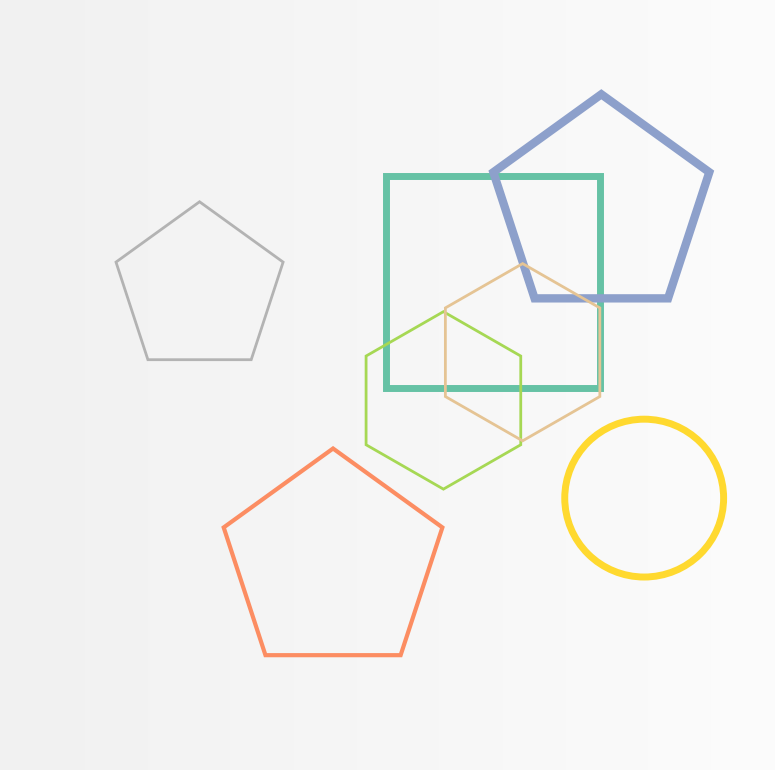[{"shape": "square", "thickness": 2.5, "radius": 0.69, "center": [0.636, 0.633]}, {"shape": "pentagon", "thickness": 1.5, "radius": 0.74, "center": [0.43, 0.269]}, {"shape": "pentagon", "thickness": 3, "radius": 0.73, "center": [0.776, 0.731]}, {"shape": "hexagon", "thickness": 1, "radius": 0.58, "center": [0.572, 0.48]}, {"shape": "circle", "thickness": 2.5, "radius": 0.51, "center": [0.831, 0.353]}, {"shape": "hexagon", "thickness": 1, "radius": 0.58, "center": [0.674, 0.543]}, {"shape": "pentagon", "thickness": 1, "radius": 0.57, "center": [0.257, 0.625]}]